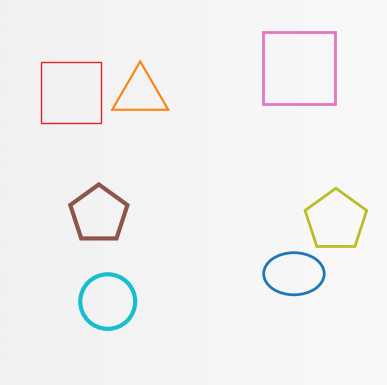[{"shape": "oval", "thickness": 2, "radius": 0.39, "center": [0.759, 0.289]}, {"shape": "triangle", "thickness": 1.5, "radius": 0.42, "center": [0.362, 0.757]}, {"shape": "square", "thickness": 1, "radius": 0.39, "center": [0.183, 0.76]}, {"shape": "pentagon", "thickness": 3, "radius": 0.39, "center": [0.255, 0.443]}, {"shape": "square", "thickness": 2, "radius": 0.47, "center": [0.772, 0.823]}, {"shape": "pentagon", "thickness": 2, "radius": 0.42, "center": [0.867, 0.427]}, {"shape": "circle", "thickness": 3, "radius": 0.35, "center": [0.278, 0.217]}]